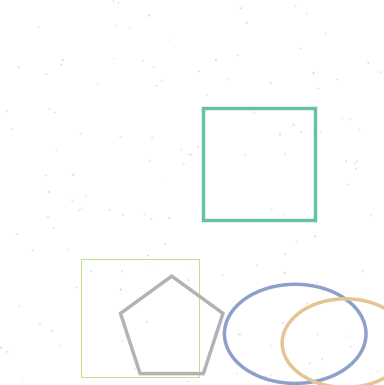[{"shape": "square", "thickness": 2.5, "radius": 0.73, "center": [0.672, 0.573]}, {"shape": "oval", "thickness": 2.5, "radius": 0.92, "center": [0.767, 0.133]}, {"shape": "square", "thickness": 0.5, "radius": 0.76, "center": [0.364, 0.174]}, {"shape": "oval", "thickness": 2.5, "radius": 0.82, "center": [0.897, 0.109]}, {"shape": "pentagon", "thickness": 2.5, "radius": 0.7, "center": [0.446, 0.143]}]